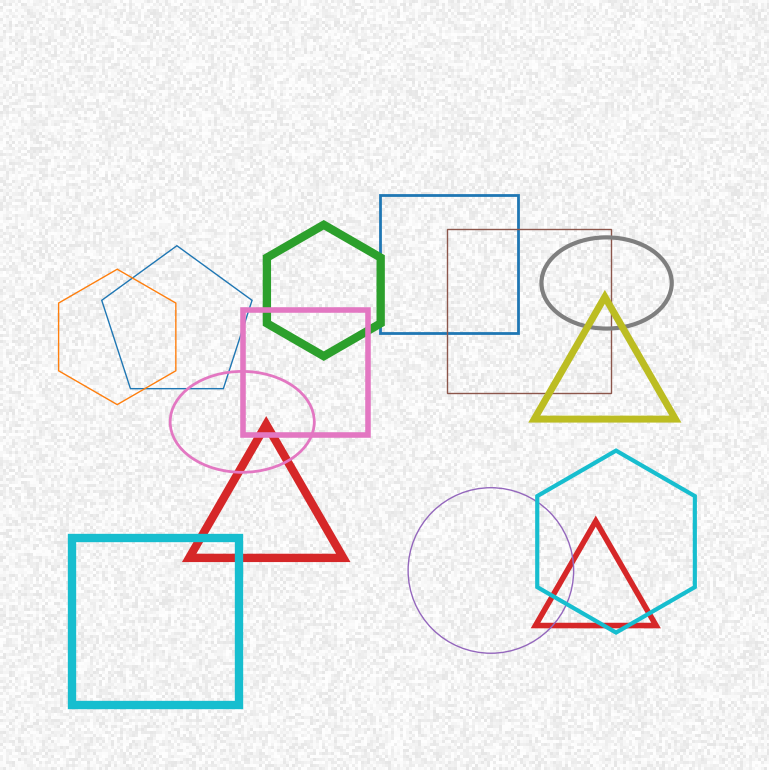[{"shape": "pentagon", "thickness": 0.5, "radius": 0.51, "center": [0.23, 0.578]}, {"shape": "square", "thickness": 1, "radius": 0.45, "center": [0.583, 0.657]}, {"shape": "hexagon", "thickness": 0.5, "radius": 0.44, "center": [0.152, 0.562]}, {"shape": "hexagon", "thickness": 3, "radius": 0.43, "center": [0.42, 0.623]}, {"shape": "triangle", "thickness": 3, "radius": 0.58, "center": [0.346, 0.333]}, {"shape": "triangle", "thickness": 2, "radius": 0.45, "center": [0.774, 0.233]}, {"shape": "circle", "thickness": 0.5, "radius": 0.54, "center": [0.638, 0.259]}, {"shape": "square", "thickness": 0.5, "radius": 0.53, "center": [0.687, 0.596]}, {"shape": "square", "thickness": 2, "radius": 0.41, "center": [0.396, 0.516]}, {"shape": "oval", "thickness": 1, "radius": 0.47, "center": [0.315, 0.452]}, {"shape": "oval", "thickness": 1.5, "radius": 0.42, "center": [0.788, 0.632]}, {"shape": "triangle", "thickness": 2.5, "radius": 0.53, "center": [0.786, 0.509]}, {"shape": "hexagon", "thickness": 1.5, "radius": 0.59, "center": [0.8, 0.297]}, {"shape": "square", "thickness": 3, "radius": 0.54, "center": [0.201, 0.192]}]